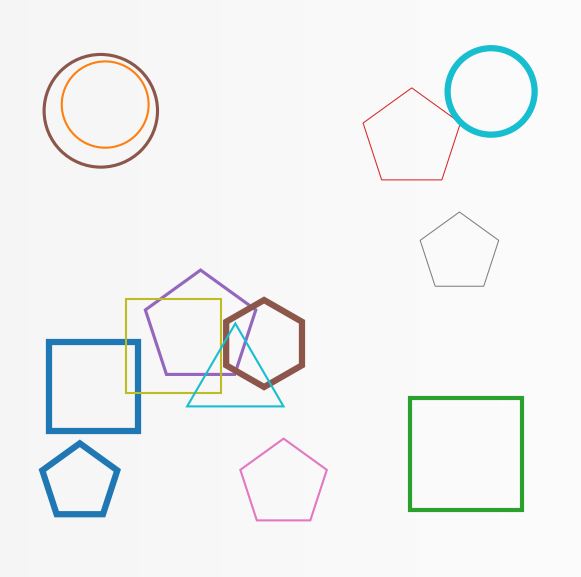[{"shape": "pentagon", "thickness": 3, "radius": 0.34, "center": [0.137, 0.164]}, {"shape": "square", "thickness": 3, "radius": 0.38, "center": [0.16, 0.33]}, {"shape": "circle", "thickness": 1, "radius": 0.37, "center": [0.181, 0.818]}, {"shape": "square", "thickness": 2, "radius": 0.48, "center": [0.802, 0.213]}, {"shape": "pentagon", "thickness": 0.5, "radius": 0.44, "center": [0.708, 0.759]}, {"shape": "pentagon", "thickness": 1.5, "radius": 0.5, "center": [0.345, 0.432]}, {"shape": "circle", "thickness": 1.5, "radius": 0.49, "center": [0.173, 0.807]}, {"shape": "hexagon", "thickness": 3, "radius": 0.38, "center": [0.454, 0.404]}, {"shape": "pentagon", "thickness": 1, "radius": 0.39, "center": [0.488, 0.161]}, {"shape": "pentagon", "thickness": 0.5, "radius": 0.36, "center": [0.79, 0.561]}, {"shape": "square", "thickness": 1, "radius": 0.41, "center": [0.299, 0.4]}, {"shape": "circle", "thickness": 3, "radius": 0.37, "center": [0.845, 0.841]}, {"shape": "triangle", "thickness": 1, "radius": 0.48, "center": [0.405, 0.343]}]